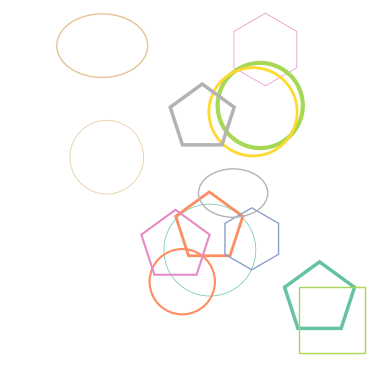[{"shape": "pentagon", "thickness": 2.5, "radius": 0.48, "center": [0.83, 0.224]}, {"shape": "circle", "thickness": 0.5, "radius": 0.6, "center": [0.545, 0.35]}, {"shape": "pentagon", "thickness": 2, "radius": 0.46, "center": [0.544, 0.41]}, {"shape": "circle", "thickness": 1.5, "radius": 0.42, "center": [0.473, 0.268]}, {"shape": "hexagon", "thickness": 1, "radius": 0.4, "center": [0.654, 0.38]}, {"shape": "pentagon", "thickness": 1.5, "radius": 0.47, "center": [0.456, 0.362]}, {"shape": "hexagon", "thickness": 0.5, "radius": 0.47, "center": [0.689, 0.871]}, {"shape": "square", "thickness": 1, "radius": 0.43, "center": [0.861, 0.169]}, {"shape": "circle", "thickness": 3, "radius": 0.55, "center": [0.676, 0.726]}, {"shape": "circle", "thickness": 2, "radius": 0.57, "center": [0.657, 0.71]}, {"shape": "oval", "thickness": 1, "radius": 0.59, "center": [0.265, 0.881]}, {"shape": "circle", "thickness": 0.5, "radius": 0.48, "center": [0.277, 0.592]}, {"shape": "pentagon", "thickness": 2.5, "radius": 0.44, "center": [0.525, 0.694]}, {"shape": "oval", "thickness": 1, "radius": 0.45, "center": [0.606, 0.498]}]